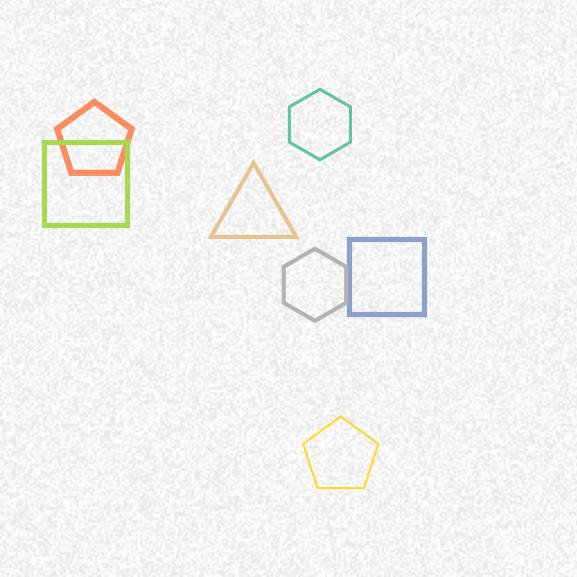[{"shape": "hexagon", "thickness": 1.5, "radius": 0.31, "center": [0.554, 0.784]}, {"shape": "pentagon", "thickness": 3, "radius": 0.34, "center": [0.164, 0.755]}, {"shape": "square", "thickness": 2.5, "radius": 0.32, "center": [0.67, 0.52]}, {"shape": "square", "thickness": 2.5, "radius": 0.36, "center": [0.148, 0.681]}, {"shape": "pentagon", "thickness": 1, "radius": 0.34, "center": [0.59, 0.209]}, {"shape": "triangle", "thickness": 2, "radius": 0.43, "center": [0.439, 0.632]}, {"shape": "hexagon", "thickness": 2, "radius": 0.31, "center": [0.545, 0.506]}]